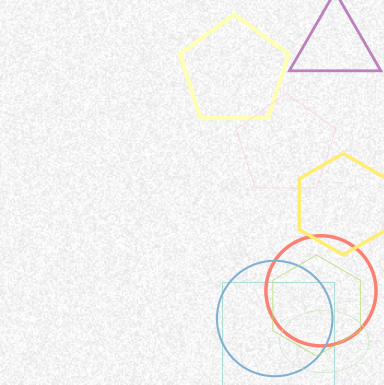[{"shape": "square", "thickness": 0.5, "radius": 0.73, "center": [0.723, 0.123]}, {"shape": "pentagon", "thickness": 3, "radius": 0.74, "center": [0.608, 0.814]}, {"shape": "circle", "thickness": 2.5, "radius": 0.72, "center": [0.834, 0.245]}, {"shape": "circle", "thickness": 1.5, "radius": 0.75, "center": [0.714, 0.173]}, {"shape": "hexagon", "thickness": 0.5, "radius": 0.66, "center": [0.822, 0.206]}, {"shape": "pentagon", "thickness": 0.5, "radius": 0.68, "center": [0.743, 0.622]}, {"shape": "triangle", "thickness": 2, "radius": 0.69, "center": [0.87, 0.885]}, {"shape": "oval", "thickness": 0.5, "radius": 0.58, "center": [0.842, 0.113]}, {"shape": "hexagon", "thickness": 2.5, "radius": 0.66, "center": [0.891, 0.47]}]